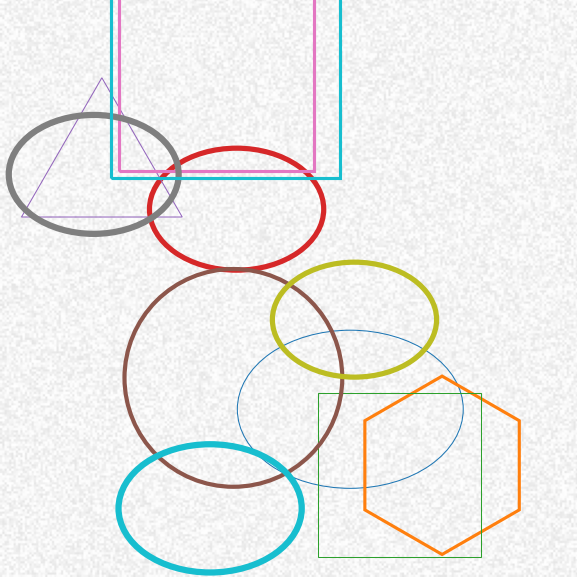[{"shape": "oval", "thickness": 0.5, "radius": 0.98, "center": [0.607, 0.29]}, {"shape": "hexagon", "thickness": 1.5, "radius": 0.77, "center": [0.766, 0.193]}, {"shape": "square", "thickness": 0.5, "radius": 0.71, "center": [0.692, 0.177]}, {"shape": "oval", "thickness": 2.5, "radius": 0.75, "center": [0.41, 0.637]}, {"shape": "triangle", "thickness": 0.5, "radius": 0.8, "center": [0.176, 0.704]}, {"shape": "circle", "thickness": 2, "radius": 0.94, "center": [0.404, 0.345]}, {"shape": "square", "thickness": 1.5, "radius": 0.85, "center": [0.375, 0.872]}, {"shape": "oval", "thickness": 3, "radius": 0.74, "center": [0.162, 0.697]}, {"shape": "oval", "thickness": 2.5, "radius": 0.71, "center": [0.614, 0.446]}, {"shape": "square", "thickness": 1.5, "radius": 0.99, "center": [0.39, 0.89]}, {"shape": "oval", "thickness": 3, "radius": 0.79, "center": [0.364, 0.119]}]